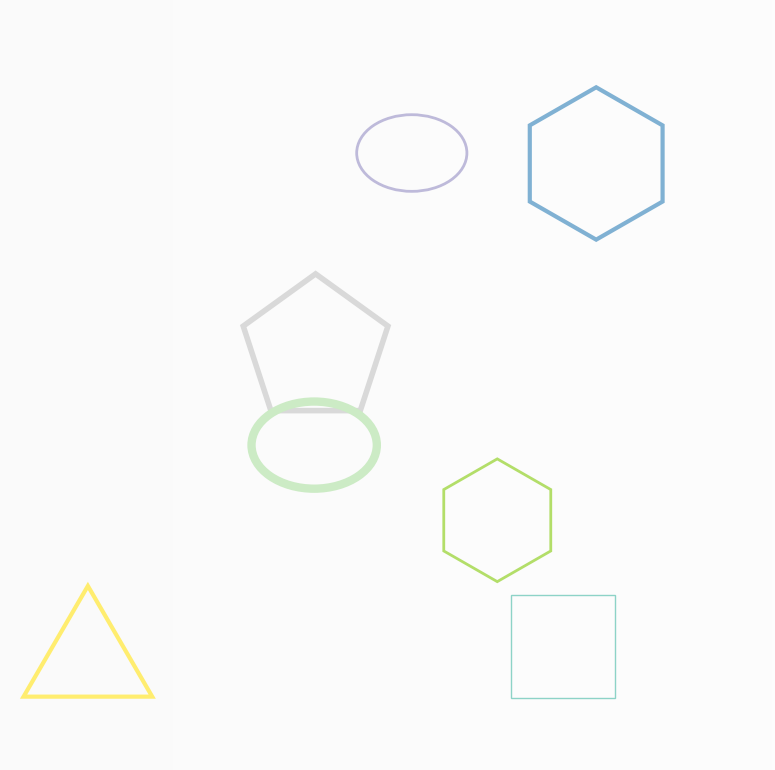[{"shape": "square", "thickness": 0.5, "radius": 0.34, "center": [0.726, 0.16]}, {"shape": "oval", "thickness": 1, "radius": 0.36, "center": [0.531, 0.801]}, {"shape": "hexagon", "thickness": 1.5, "radius": 0.49, "center": [0.769, 0.788]}, {"shape": "hexagon", "thickness": 1, "radius": 0.4, "center": [0.642, 0.324]}, {"shape": "pentagon", "thickness": 2, "radius": 0.49, "center": [0.407, 0.546]}, {"shape": "oval", "thickness": 3, "radius": 0.4, "center": [0.405, 0.422]}, {"shape": "triangle", "thickness": 1.5, "radius": 0.48, "center": [0.113, 0.143]}]